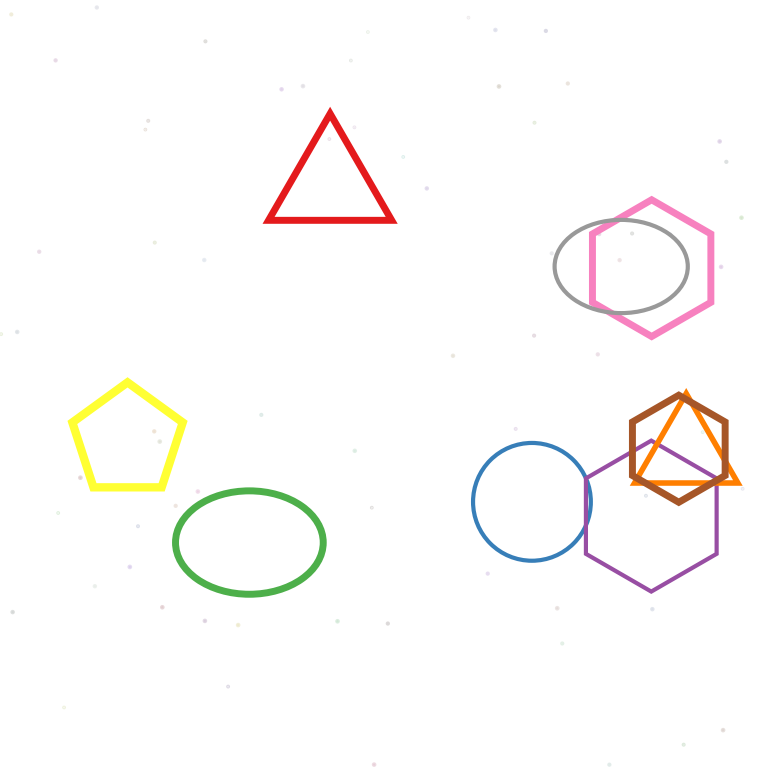[{"shape": "triangle", "thickness": 2.5, "radius": 0.46, "center": [0.429, 0.76]}, {"shape": "circle", "thickness": 1.5, "radius": 0.38, "center": [0.691, 0.348]}, {"shape": "oval", "thickness": 2.5, "radius": 0.48, "center": [0.324, 0.295]}, {"shape": "hexagon", "thickness": 1.5, "radius": 0.49, "center": [0.846, 0.33]}, {"shape": "triangle", "thickness": 2, "radius": 0.39, "center": [0.891, 0.411]}, {"shape": "pentagon", "thickness": 3, "radius": 0.38, "center": [0.166, 0.428]}, {"shape": "hexagon", "thickness": 2.5, "radius": 0.35, "center": [0.882, 0.417]}, {"shape": "hexagon", "thickness": 2.5, "radius": 0.44, "center": [0.846, 0.652]}, {"shape": "oval", "thickness": 1.5, "radius": 0.43, "center": [0.807, 0.654]}]